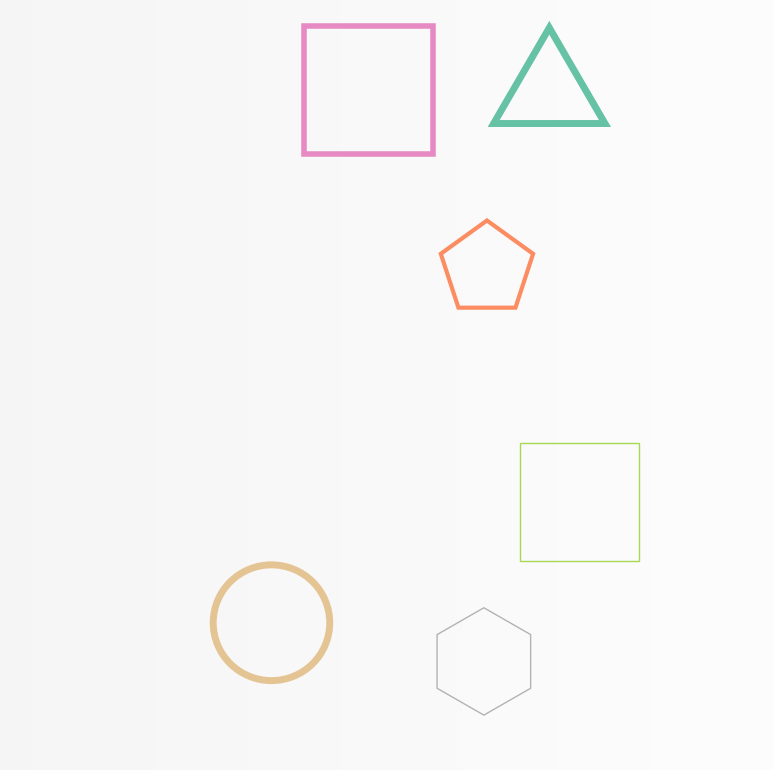[{"shape": "triangle", "thickness": 2.5, "radius": 0.41, "center": [0.709, 0.881]}, {"shape": "pentagon", "thickness": 1.5, "radius": 0.31, "center": [0.628, 0.651]}, {"shape": "square", "thickness": 2, "radius": 0.42, "center": [0.475, 0.883]}, {"shape": "square", "thickness": 0.5, "radius": 0.38, "center": [0.748, 0.348]}, {"shape": "circle", "thickness": 2.5, "radius": 0.38, "center": [0.35, 0.191]}, {"shape": "hexagon", "thickness": 0.5, "radius": 0.35, "center": [0.624, 0.141]}]